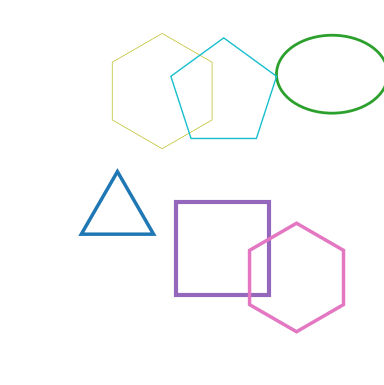[{"shape": "triangle", "thickness": 2.5, "radius": 0.54, "center": [0.305, 0.446]}, {"shape": "oval", "thickness": 2, "radius": 0.72, "center": [0.863, 0.807]}, {"shape": "square", "thickness": 3, "radius": 0.6, "center": [0.577, 0.355]}, {"shape": "hexagon", "thickness": 2.5, "radius": 0.7, "center": [0.77, 0.279]}, {"shape": "hexagon", "thickness": 0.5, "radius": 0.75, "center": [0.421, 0.763]}, {"shape": "pentagon", "thickness": 1, "radius": 0.72, "center": [0.581, 0.757]}]